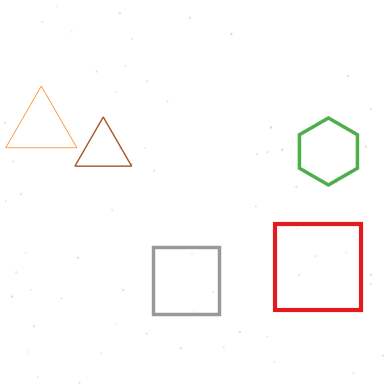[{"shape": "square", "thickness": 3, "radius": 0.56, "center": [0.826, 0.306]}, {"shape": "hexagon", "thickness": 2.5, "radius": 0.43, "center": [0.853, 0.607]}, {"shape": "triangle", "thickness": 0.5, "radius": 0.53, "center": [0.107, 0.669]}, {"shape": "triangle", "thickness": 1, "radius": 0.43, "center": [0.268, 0.611]}, {"shape": "square", "thickness": 2.5, "radius": 0.43, "center": [0.483, 0.271]}]